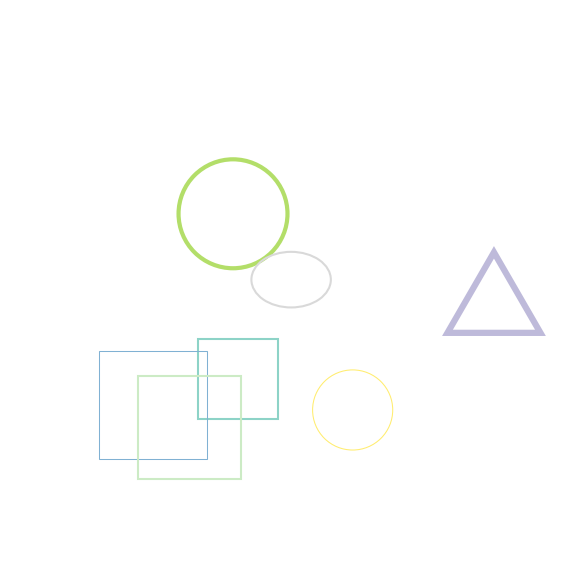[{"shape": "square", "thickness": 1, "radius": 0.34, "center": [0.412, 0.343]}, {"shape": "triangle", "thickness": 3, "radius": 0.46, "center": [0.855, 0.469]}, {"shape": "square", "thickness": 0.5, "radius": 0.47, "center": [0.265, 0.298]}, {"shape": "circle", "thickness": 2, "radius": 0.47, "center": [0.403, 0.629]}, {"shape": "oval", "thickness": 1, "radius": 0.34, "center": [0.504, 0.515]}, {"shape": "square", "thickness": 1, "radius": 0.45, "center": [0.328, 0.259]}, {"shape": "circle", "thickness": 0.5, "radius": 0.35, "center": [0.611, 0.289]}]